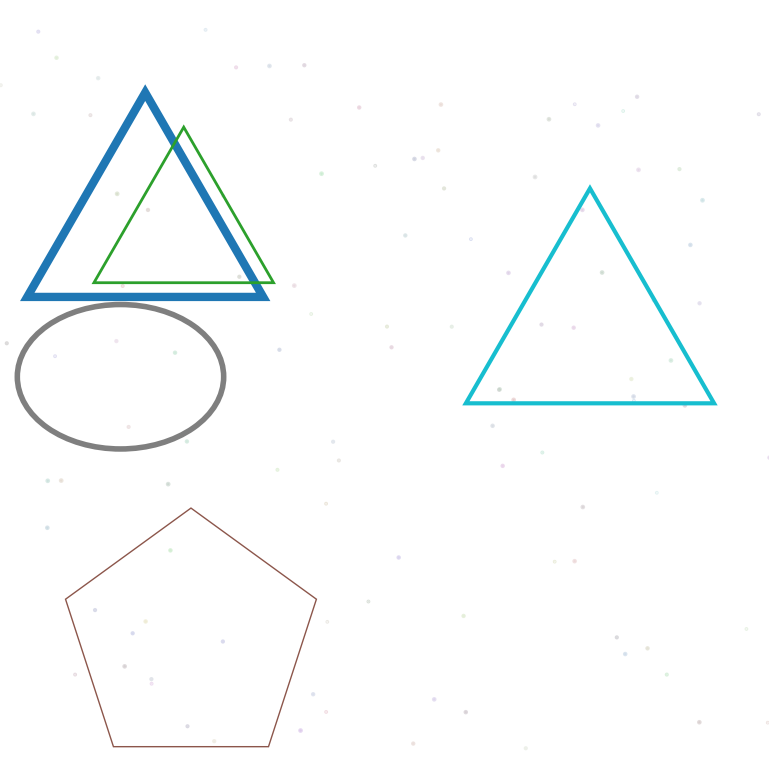[{"shape": "triangle", "thickness": 3, "radius": 0.88, "center": [0.189, 0.703]}, {"shape": "triangle", "thickness": 1, "radius": 0.67, "center": [0.239, 0.7]}, {"shape": "pentagon", "thickness": 0.5, "radius": 0.86, "center": [0.248, 0.169]}, {"shape": "oval", "thickness": 2, "radius": 0.67, "center": [0.156, 0.511]}, {"shape": "triangle", "thickness": 1.5, "radius": 0.93, "center": [0.766, 0.569]}]